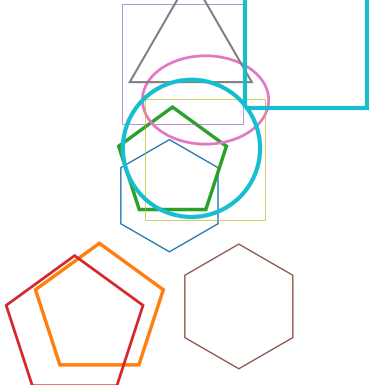[{"shape": "hexagon", "thickness": 1, "radius": 0.73, "center": [0.44, 0.492]}, {"shape": "pentagon", "thickness": 2.5, "radius": 0.87, "center": [0.258, 0.194]}, {"shape": "pentagon", "thickness": 2.5, "radius": 0.74, "center": [0.448, 0.575]}, {"shape": "pentagon", "thickness": 2, "radius": 0.93, "center": [0.194, 0.149]}, {"shape": "square", "thickness": 0.5, "radius": 0.78, "center": [0.474, 0.834]}, {"shape": "hexagon", "thickness": 1, "radius": 0.81, "center": [0.62, 0.204]}, {"shape": "oval", "thickness": 2, "radius": 0.82, "center": [0.534, 0.74]}, {"shape": "triangle", "thickness": 1.5, "radius": 0.92, "center": [0.496, 0.878]}, {"shape": "square", "thickness": 0.5, "radius": 0.78, "center": [0.533, 0.586]}, {"shape": "circle", "thickness": 3, "radius": 0.89, "center": [0.497, 0.615]}, {"shape": "square", "thickness": 3, "radius": 0.79, "center": [0.795, 0.878]}]